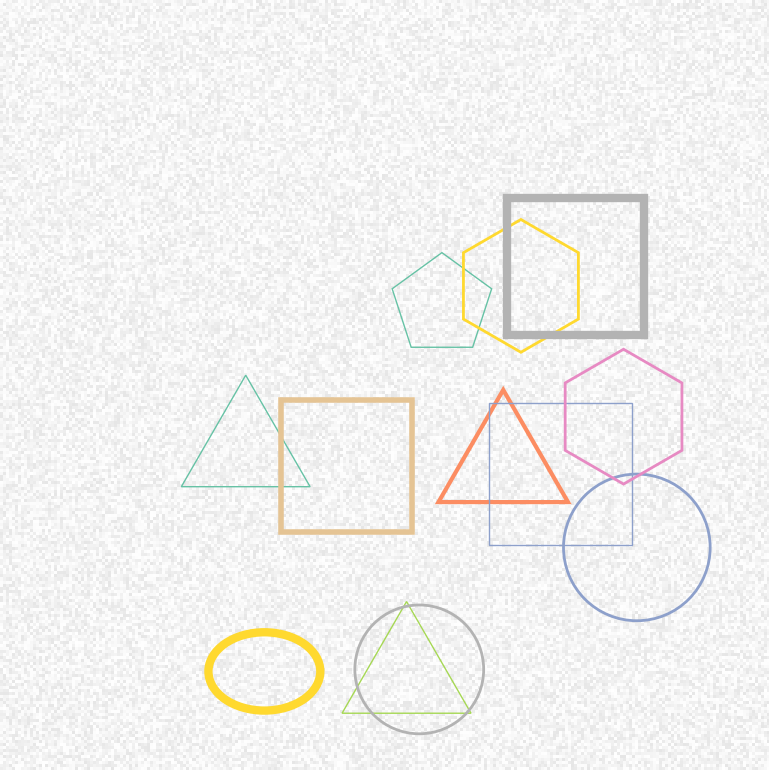[{"shape": "triangle", "thickness": 0.5, "radius": 0.48, "center": [0.319, 0.416]}, {"shape": "pentagon", "thickness": 0.5, "radius": 0.34, "center": [0.574, 0.604]}, {"shape": "triangle", "thickness": 1.5, "radius": 0.49, "center": [0.654, 0.396]}, {"shape": "square", "thickness": 0.5, "radius": 0.46, "center": [0.728, 0.384]}, {"shape": "circle", "thickness": 1, "radius": 0.48, "center": [0.827, 0.289]}, {"shape": "hexagon", "thickness": 1, "radius": 0.44, "center": [0.81, 0.459]}, {"shape": "triangle", "thickness": 0.5, "radius": 0.48, "center": [0.528, 0.122]}, {"shape": "hexagon", "thickness": 1, "radius": 0.43, "center": [0.677, 0.629]}, {"shape": "oval", "thickness": 3, "radius": 0.36, "center": [0.343, 0.128]}, {"shape": "square", "thickness": 2, "radius": 0.43, "center": [0.45, 0.395]}, {"shape": "circle", "thickness": 1, "radius": 0.42, "center": [0.544, 0.131]}, {"shape": "square", "thickness": 3, "radius": 0.45, "center": [0.748, 0.654]}]